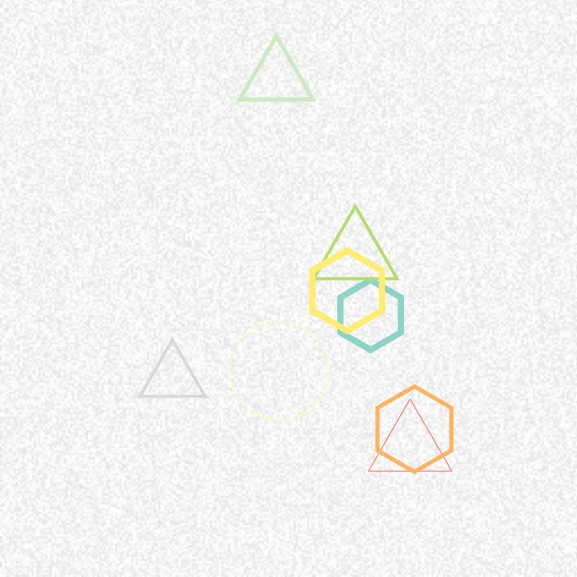[{"shape": "hexagon", "thickness": 3, "radius": 0.3, "center": [0.642, 0.454]}, {"shape": "circle", "thickness": 0.5, "radius": 0.43, "center": [0.484, 0.357]}, {"shape": "triangle", "thickness": 0.5, "radius": 0.42, "center": [0.71, 0.225]}, {"shape": "hexagon", "thickness": 2, "radius": 0.37, "center": [0.718, 0.256]}, {"shape": "triangle", "thickness": 1.5, "radius": 0.42, "center": [0.615, 0.558]}, {"shape": "triangle", "thickness": 1.5, "radius": 0.33, "center": [0.299, 0.345]}, {"shape": "triangle", "thickness": 2, "radius": 0.37, "center": [0.479, 0.863]}, {"shape": "hexagon", "thickness": 3, "radius": 0.35, "center": [0.601, 0.496]}]